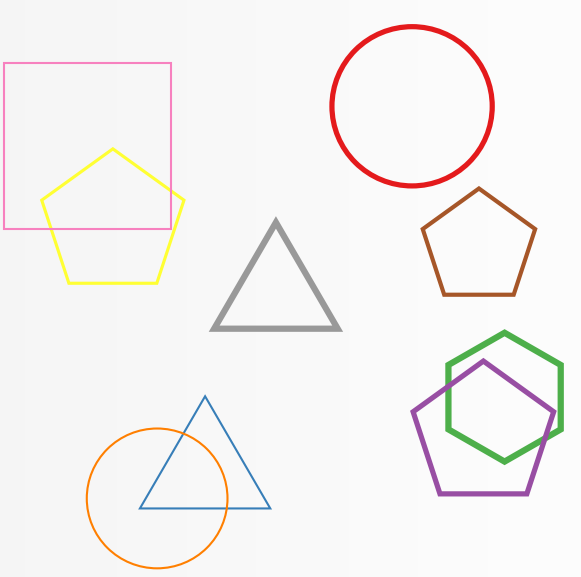[{"shape": "circle", "thickness": 2.5, "radius": 0.69, "center": [0.709, 0.815]}, {"shape": "triangle", "thickness": 1, "radius": 0.65, "center": [0.353, 0.183]}, {"shape": "hexagon", "thickness": 3, "radius": 0.56, "center": [0.868, 0.311]}, {"shape": "pentagon", "thickness": 2.5, "radius": 0.64, "center": [0.832, 0.247]}, {"shape": "circle", "thickness": 1, "radius": 0.61, "center": [0.27, 0.136]}, {"shape": "pentagon", "thickness": 1.5, "radius": 0.64, "center": [0.194, 0.613]}, {"shape": "pentagon", "thickness": 2, "radius": 0.51, "center": [0.824, 0.571]}, {"shape": "square", "thickness": 1, "radius": 0.72, "center": [0.15, 0.747]}, {"shape": "triangle", "thickness": 3, "radius": 0.61, "center": [0.475, 0.491]}]